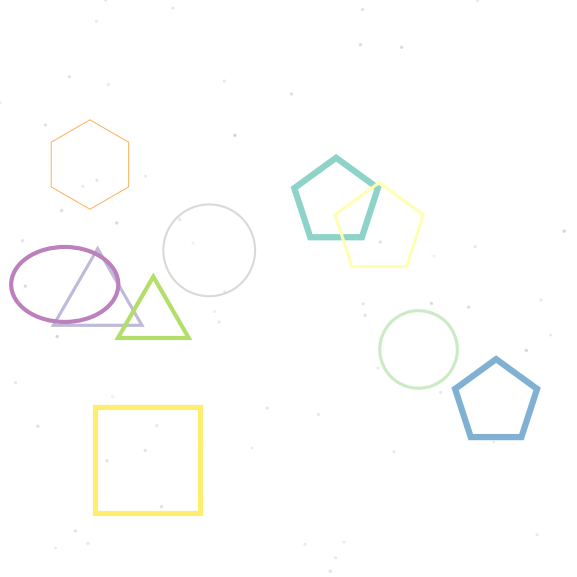[{"shape": "pentagon", "thickness": 3, "radius": 0.38, "center": [0.582, 0.65]}, {"shape": "pentagon", "thickness": 1.5, "radius": 0.4, "center": [0.657, 0.603]}, {"shape": "triangle", "thickness": 1.5, "radius": 0.44, "center": [0.169, 0.48]}, {"shape": "pentagon", "thickness": 3, "radius": 0.37, "center": [0.859, 0.303]}, {"shape": "hexagon", "thickness": 0.5, "radius": 0.39, "center": [0.156, 0.714]}, {"shape": "triangle", "thickness": 2, "radius": 0.35, "center": [0.265, 0.449]}, {"shape": "circle", "thickness": 1, "radius": 0.4, "center": [0.362, 0.566]}, {"shape": "oval", "thickness": 2, "radius": 0.46, "center": [0.112, 0.507]}, {"shape": "circle", "thickness": 1.5, "radius": 0.34, "center": [0.725, 0.394]}, {"shape": "square", "thickness": 2.5, "radius": 0.46, "center": [0.255, 0.203]}]